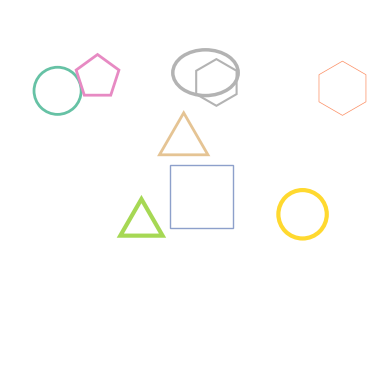[{"shape": "circle", "thickness": 2, "radius": 0.31, "center": [0.15, 0.764]}, {"shape": "hexagon", "thickness": 0.5, "radius": 0.35, "center": [0.89, 0.771]}, {"shape": "square", "thickness": 1, "radius": 0.41, "center": [0.522, 0.489]}, {"shape": "pentagon", "thickness": 2, "radius": 0.29, "center": [0.253, 0.8]}, {"shape": "triangle", "thickness": 3, "radius": 0.32, "center": [0.367, 0.42]}, {"shape": "circle", "thickness": 3, "radius": 0.31, "center": [0.786, 0.443]}, {"shape": "triangle", "thickness": 2, "radius": 0.36, "center": [0.477, 0.634]}, {"shape": "oval", "thickness": 2.5, "radius": 0.42, "center": [0.534, 0.811]}, {"shape": "hexagon", "thickness": 1.5, "radius": 0.3, "center": [0.562, 0.786]}]